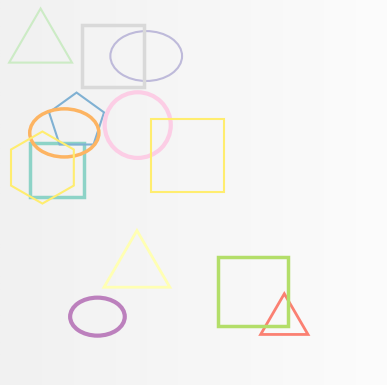[{"shape": "square", "thickness": 2.5, "radius": 0.35, "center": [0.148, 0.558]}, {"shape": "triangle", "thickness": 2, "radius": 0.49, "center": [0.353, 0.303]}, {"shape": "oval", "thickness": 1.5, "radius": 0.46, "center": [0.377, 0.854]}, {"shape": "triangle", "thickness": 2, "radius": 0.35, "center": [0.734, 0.167]}, {"shape": "pentagon", "thickness": 1.5, "radius": 0.37, "center": [0.198, 0.685]}, {"shape": "oval", "thickness": 2.5, "radius": 0.45, "center": [0.166, 0.655]}, {"shape": "square", "thickness": 2.5, "radius": 0.45, "center": [0.653, 0.242]}, {"shape": "circle", "thickness": 3, "radius": 0.43, "center": [0.355, 0.675]}, {"shape": "square", "thickness": 2.5, "radius": 0.4, "center": [0.291, 0.854]}, {"shape": "oval", "thickness": 3, "radius": 0.35, "center": [0.251, 0.178]}, {"shape": "triangle", "thickness": 1.5, "radius": 0.47, "center": [0.105, 0.884]}, {"shape": "square", "thickness": 1.5, "radius": 0.47, "center": [0.485, 0.596]}, {"shape": "hexagon", "thickness": 1.5, "radius": 0.47, "center": [0.109, 0.565]}]